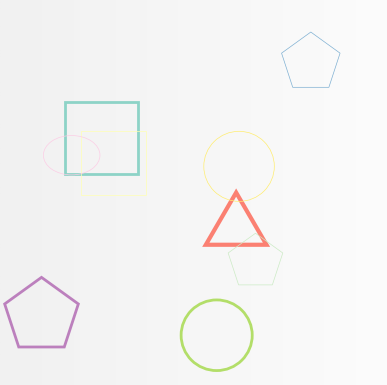[{"shape": "square", "thickness": 2, "radius": 0.47, "center": [0.263, 0.642]}, {"shape": "square", "thickness": 0.5, "radius": 0.42, "center": [0.292, 0.577]}, {"shape": "triangle", "thickness": 3, "radius": 0.45, "center": [0.609, 0.409]}, {"shape": "pentagon", "thickness": 0.5, "radius": 0.4, "center": [0.802, 0.837]}, {"shape": "circle", "thickness": 2, "radius": 0.46, "center": [0.559, 0.129]}, {"shape": "oval", "thickness": 0.5, "radius": 0.37, "center": [0.185, 0.597]}, {"shape": "pentagon", "thickness": 2, "radius": 0.5, "center": [0.107, 0.18]}, {"shape": "pentagon", "thickness": 0.5, "radius": 0.37, "center": [0.659, 0.32]}, {"shape": "circle", "thickness": 0.5, "radius": 0.45, "center": [0.617, 0.568]}]